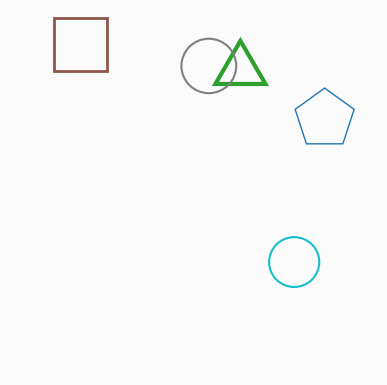[{"shape": "pentagon", "thickness": 1, "radius": 0.4, "center": [0.838, 0.691]}, {"shape": "triangle", "thickness": 3, "radius": 0.37, "center": [0.62, 0.819]}, {"shape": "square", "thickness": 2, "radius": 0.34, "center": [0.208, 0.885]}, {"shape": "circle", "thickness": 1.5, "radius": 0.35, "center": [0.539, 0.829]}, {"shape": "circle", "thickness": 1.5, "radius": 0.32, "center": [0.759, 0.319]}]